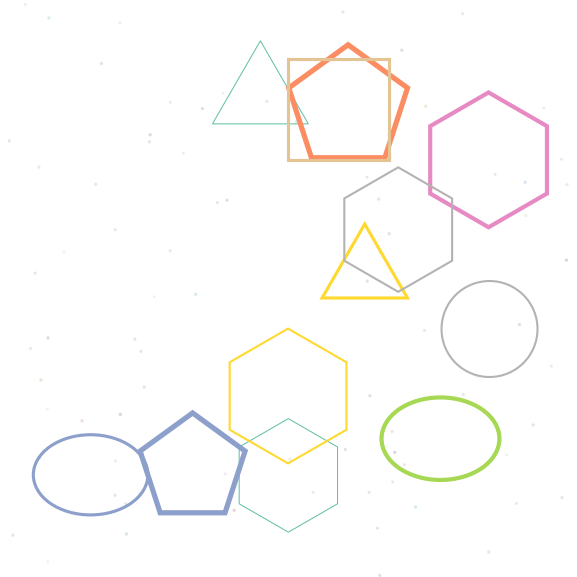[{"shape": "triangle", "thickness": 0.5, "radius": 0.48, "center": [0.451, 0.833]}, {"shape": "hexagon", "thickness": 0.5, "radius": 0.49, "center": [0.499, 0.176]}, {"shape": "pentagon", "thickness": 2.5, "radius": 0.54, "center": [0.603, 0.813]}, {"shape": "pentagon", "thickness": 2.5, "radius": 0.48, "center": [0.333, 0.188]}, {"shape": "oval", "thickness": 1.5, "radius": 0.5, "center": [0.157, 0.177]}, {"shape": "hexagon", "thickness": 2, "radius": 0.58, "center": [0.846, 0.722]}, {"shape": "oval", "thickness": 2, "radius": 0.51, "center": [0.763, 0.239]}, {"shape": "triangle", "thickness": 1.5, "radius": 0.43, "center": [0.632, 0.526]}, {"shape": "hexagon", "thickness": 1, "radius": 0.58, "center": [0.499, 0.313]}, {"shape": "square", "thickness": 1.5, "radius": 0.44, "center": [0.586, 0.81]}, {"shape": "circle", "thickness": 1, "radius": 0.42, "center": [0.848, 0.429]}, {"shape": "hexagon", "thickness": 1, "radius": 0.54, "center": [0.69, 0.602]}]